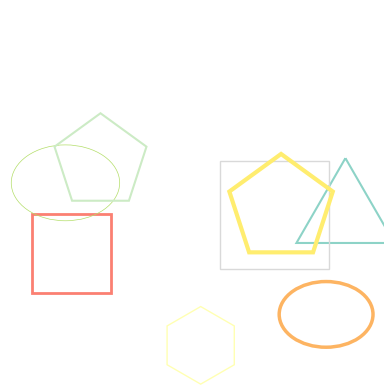[{"shape": "triangle", "thickness": 1.5, "radius": 0.73, "center": [0.897, 0.442]}, {"shape": "hexagon", "thickness": 1, "radius": 0.5, "center": [0.521, 0.103]}, {"shape": "square", "thickness": 2, "radius": 0.52, "center": [0.186, 0.342]}, {"shape": "oval", "thickness": 2.5, "radius": 0.61, "center": [0.847, 0.183]}, {"shape": "oval", "thickness": 0.5, "radius": 0.7, "center": [0.17, 0.525]}, {"shape": "square", "thickness": 1, "radius": 0.7, "center": [0.713, 0.441]}, {"shape": "pentagon", "thickness": 1.5, "radius": 0.63, "center": [0.261, 0.58]}, {"shape": "pentagon", "thickness": 3, "radius": 0.71, "center": [0.73, 0.459]}]